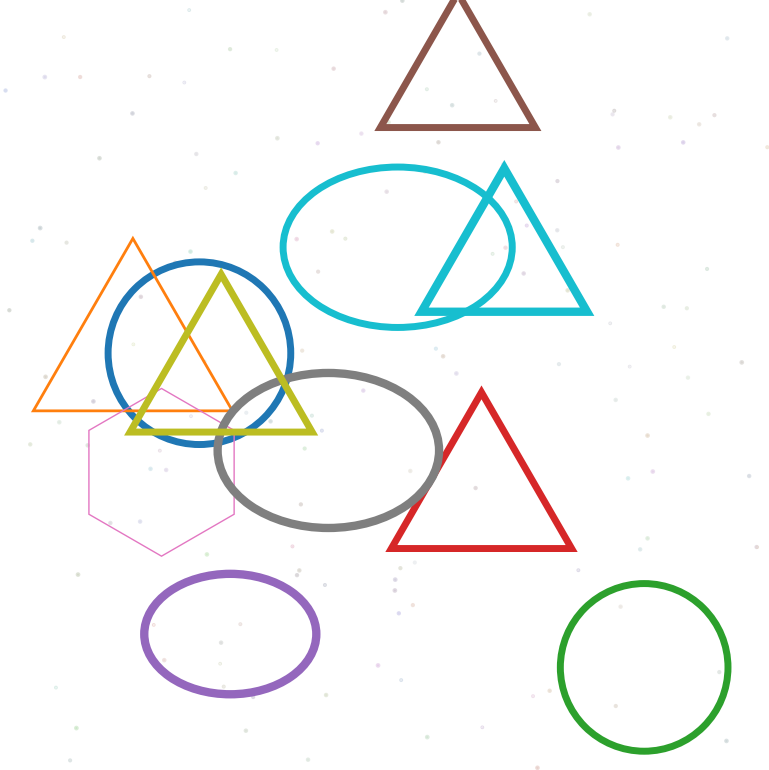[{"shape": "circle", "thickness": 2.5, "radius": 0.59, "center": [0.259, 0.541]}, {"shape": "triangle", "thickness": 1, "radius": 0.75, "center": [0.173, 0.541]}, {"shape": "circle", "thickness": 2.5, "radius": 0.54, "center": [0.837, 0.133]}, {"shape": "triangle", "thickness": 2.5, "radius": 0.68, "center": [0.625, 0.355]}, {"shape": "oval", "thickness": 3, "radius": 0.56, "center": [0.299, 0.177]}, {"shape": "triangle", "thickness": 2.5, "radius": 0.58, "center": [0.595, 0.892]}, {"shape": "hexagon", "thickness": 0.5, "radius": 0.54, "center": [0.21, 0.387]}, {"shape": "oval", "thickness": 3, "radius": 0.72, "center": [0.426, 0.415]}, {"shape": "triangle", "thickness": 2.5, "radius": 0.68, "center": [0.287, 0.507]}, {"shape": "triangle", "thickness": 3, "radius": 0.62, "center": [0.655, 0.657]}, {"shape": "oval", "thickness": 2.5, "radius": 0.74, "center": [0.516, 0.679]}]